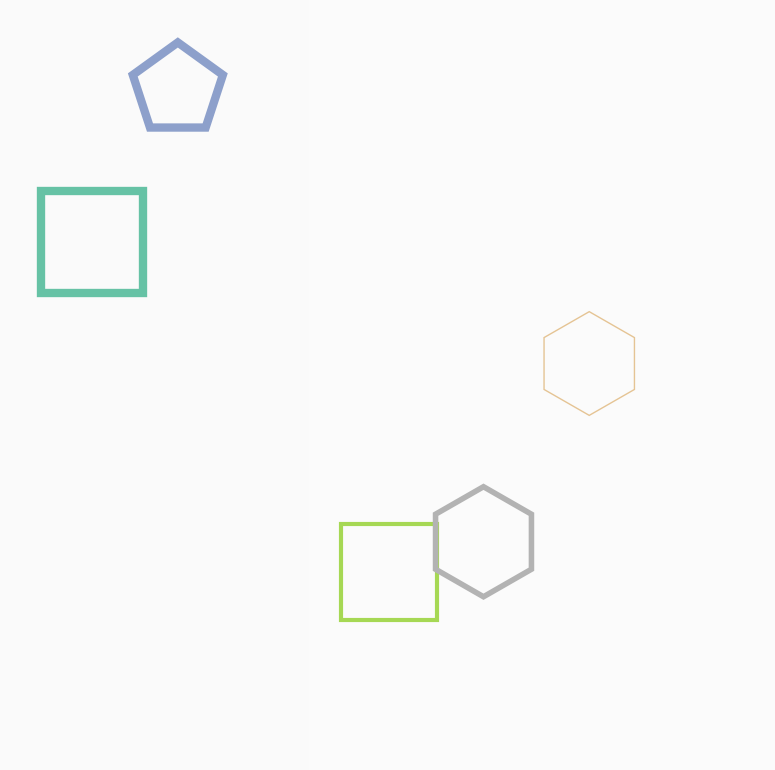[{"shape": "square", "thickness": 3, "radius": 0.33, "center": [0.119, 0.685]}, {"shape": "pentagon", "thickness": 3, "radius": 0.31, "center": [0.229, 0.884]}, {"shape": "square", "thickness": 1.5, "radius": 0.31, "center": [0.502, 0.257]}, {"shape": "hexagon", "thickness": 0.5, "radius": 0.34, "center": [0.76, 0.528]}, {"shape": "hexagon", "thickness": 2, "radius": 0.36, "center": [0.624, 0.296]}]